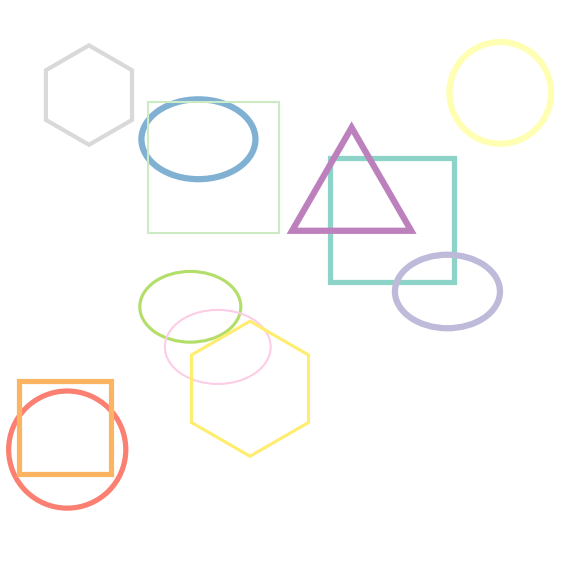[{"shape": "square", "thickness": 2.5, "radius": 0.54, "center": [0.678, 0.618]}, {"shape": "circle", "thickness": 3, "radius": 0.44, "center": [0.866, 0.838]}, {"shape": "oval", "thickness": 3, "radius": 0.45, "center": [0.775, 0.494]}, {"shape": "circle", "thickness": 2.5, "radius": 0.51, "center": [0.116, 0.221]}, {"shape": "oval", "thickness": 3, "radius": 0.49, "center": [0.344, 0.758]}, {"shape": "square", "thickness": 2.5, "radius": 0.4, "center": [0.113, 0.259]}, {"shape": "oval", "thickness": 1.5, "radius": 0.44, "center": [0.33, 0.468]}, {"shape": "oval", "thickness": 1, "radius": 0.46, "center": [0.377, 0.398]}, {"shape": "hexagon", "thickness": 2, "radius": 0.43, "center": [0.154, 0.834]}, {"shape": "triangle", "thickness": 3, "radius": 0.6, "center": [0.609, 0.659]}, {"shape": "square", "thickness": 1, "radius": 0.57, "center": [0.37, 0.709]}, {"shape": "hexagon", "thickness": 1.5, "radius": 0.58, "center": [0.433, 0.326]}]